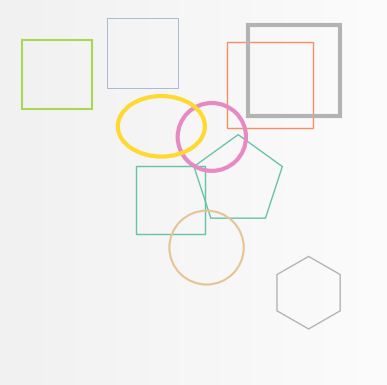[{"shape": "square", "thickness": 1, "radius": 0.45, "center": [0.44, 0.48]}, {"shape": "pentagon", "thickness": 1, "radius": 0.6, "center": [0.615, 0.53]}, {"shape": "square", "thickness": 1, "radius": 0.56, "center": [0.697, 0.78]}, {"shape": "square", "thickness": 0.5, "radius": 0.46, "center": [0.368, 0.862]}, {"shape": "circle", "thickness": 3, "radius": 0.44, "center": [0.547, 0.644]}, {"shape": "square", "thickness": 1.5, "radius": 0.45, "center": [0.147, 0.806]}, {"shape": "oval", "thickness": 3, "radius": 0.56, "center": [0.416, 0.672]}, {"shape": "circle", "thickness": 1.5, "radius": 0.48, "center": [0.533, 0.357]}, {"shape": "square", "thickness": 3, "radius": 0.59, "center": [0.759, 0.817]}, {"shape": "hexagon", "thickness": 1, "radius": 0.47, "center": [0.796, 0.24]}]